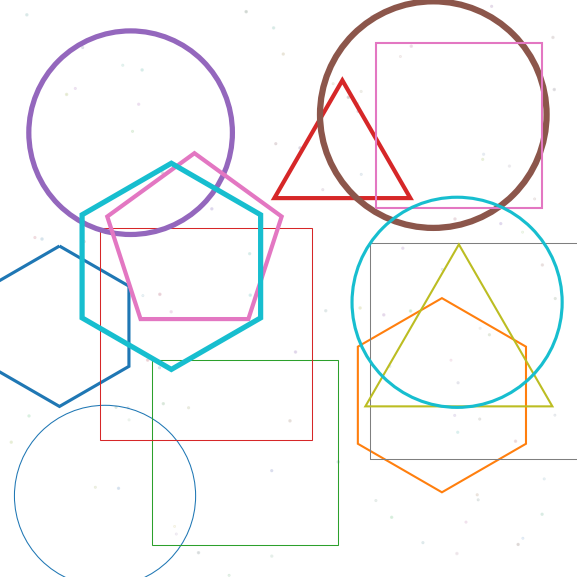[{"shape": "circle", "thickness": 0.5, "radius": 0.78, "center": [0.182, 0.14]}, {"shape": "hexagon", "thickness": 1.5, "radius": 0.69, "center": [0.103, 0.434]}, {"shape": "hexagon", "thickness": 1, "radius": 0.84, "center": [0.765, 0.315]}, {"shape": "square", "thickness": 0.5, "radius": 0.8, "center": [0.424, 0.215]}, {"shape": "square", "thickness": 0.5, "radius": 0.92, "center": [0.356, 0.42]}, {"shape": "triangle", "thickness": 2, "radius": 0.68, "center": [0.593, 0.724]}, {"shape": "circle", "thickness": 2.5, "radius": 0.88, "center": [0.226, 0.769]}, {"shape": "circle", "thickness": 3, "radius": 0.98, "center": [0.75, 0.801]}, {"shape": "pentagon", "thickness": 2, "radius": 0.79, "center": [0.337, 0.575]}, {"shape": "square", "thickness": 1, "radius": 0.72, "center": [0.795, 0.782]}, {"shape": "square", "thickness": 0.5, "radius": 0.93, "center": [0.828, 0.391]}, {"shape": "triangle", "thickness": 1, "radius": 0.93, "center": [0.795, 0.389]}, {"shape": "circle", "thickness": 1.5, "radius": 0.91, "center": [0.792, 0.476]}, {"shape": "hexagon", "thickness": 2.5, "radius": 0.89, "center": [0.297, 0.538]}]